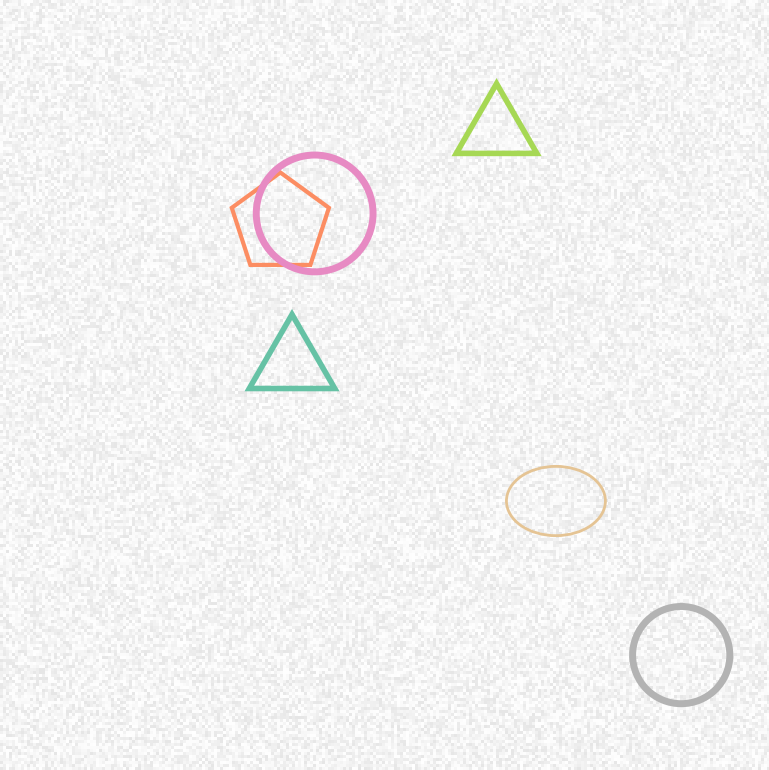[{"shape": "triangle", "thickness": 2, "radius": 0.32, "center": [0.379, 0.527]}, {"shape": "pentagon", "thickness": 1.5, "radius": 0.33, "center": [0.364, 0.71]}, {"shape": "circle", "thickness": 2.5, "radius": 0.38, "center": [0.409, 0.723]}, {"shape": "triangle", "thickness": 2, "radius": 0.3, "center": [0.645, 0.831]}, {"shape": "oval", "thickness": 1, "radius": 0.32, "center": [0.722, 0.349]}, {"shape": "circle", "thickness": 2.5, "radius": 0.32, "center": [0.885, 0.149]}]